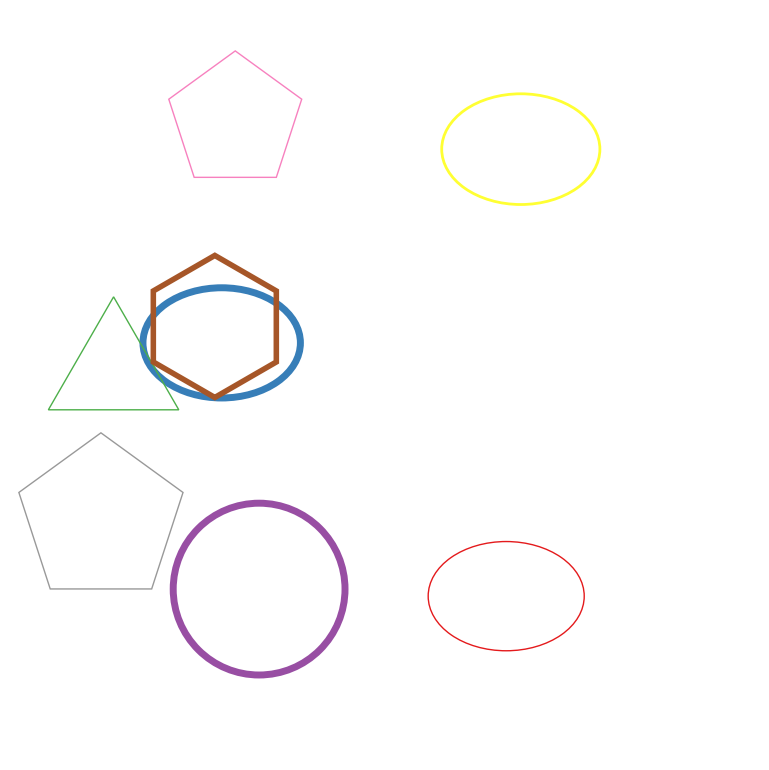[{"shape": "oval", "thickness": 0.5, "radius": 0.51, "center": [0.657, 0.226]}, {"shape": "oval", "thickness": 2.5, "radius": 0.51, "center": [0.288, 0.555]}, {"shape": "triangle", "thickness": 0.5, "radius": 0.49, "center": [0.148, 0.517]}, {"shape": "circle", "thickness": 2.5, "radius": 0.56, "center": [0.337, 0.235]}, {"shape": "oval", "thickness": 1, "radius": 0.51, "center": [0.676, 0.806]}, {"shape": "hexagon", "thickness": 2, "radius": 0.46, "center": [0.279, 0.576]}, {"shape": "pentagon", "thickness": 0.5, "radius": 0.45, "center": [0.306, 0.843]}, {"shape": "pentagon", "thickness": 0.5, "radius": 0.56, "center": [0.131, 0.326]}]